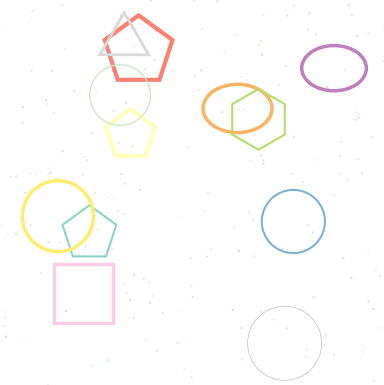[{"shape": "pentagon", "thickness": 1.5, "radius": 0.37, "center": [0.232, 0.393]}, {"shape": "pentagon", "thickness": 2.5, "radius": 0.34, "center": [0.339, 0.649]}, {"shape": "circle", "thickness": 0.5, "radius": 0.48, "center": [0.739, 0.108]}, {"shape": "pentagon", "thickness": 3, "radius": 0.46, "center": [0.36, 0.868]}, {"shape": "circle", "thickness": 1.5, "radius": 0.41, "center": [0.762, 0.425]}, {"shape": "oval", "thickness": 2.5, "radius": 0.45, "center": [0.617, 0.718]}, {"shape": "hexagon", "thickness": 1.5, "radius": 0.39, "center": [0.671, 0.69]}, {"shape": "square", "thickness": 2.5, "radius": 0.38, "center": [0.217, 0.238]}, {"shape": "triangle", "thickness": 2, "radius": 0.37, "center": [0.323, 0.894]}, {"shape": "oval", "thickness": 2.5, "radius": 0.42, "center": [0.868, 0.823]}, {"shape": "circle", "thickness": 1, "radius": 0.39, "center": [0.312, 0.753]}, {"shape": "circle", "thickness": 2.5, "radius": 0.46, "center": [0.15, 0.439]}]